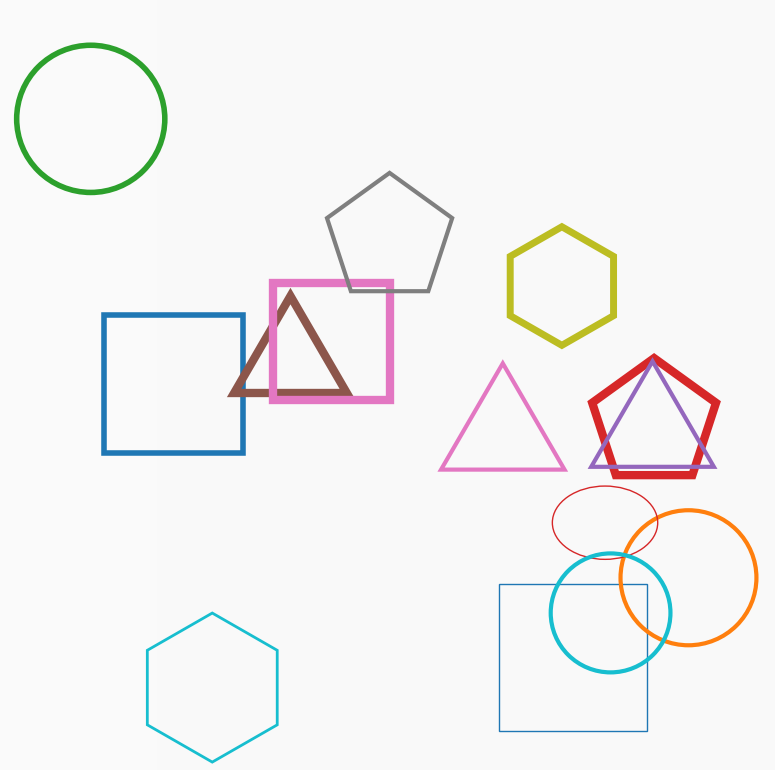[{"shape": "square", "thickness": 0.5, "radius": 0.48, "center": [0.74, 0.146]}, {"shape": "square", "thickness": 2, "radius": 0.45, "center": [0.224, 0.502]}, {"shape": "circle", "thickness": 1.5, "radius": 0.44, "center": [0.888, 0.25]}, {"shape": "circle", "thickness": 2, "radius": 0.48, "center": [0.117, 0.846]}, {"shape": "oval", "thickness": 0.5, "radius": 0.34, "center": [0.781, 0.321]}, {"shape": "pentagon", "thickness": 3, "radius": 0.42, "center": [0.844, 0.451]}, {"shape": "triangle", "thickness": 1.5, "radius": 0.46, "center": [0.842, 0.439]}, {"shape": "triangle", "thickness": 3, "radius": 0.42, "center": [0.375, 0.532]}, {"shape": "triangle", "thickness": 1.5, "radius": 0.46, "center": [0.649, 0.436]}, {"shape": "square", "thickness": 3, "radius": 0.38, "center": [0.428, 0.557]}, {"shape": "pentagon", "thickness": 1.5, "radius": 0.42, "center": [0.503, 0.691]}, {"shape": "hexagon", "thickness": 2.5, "radius": 0.38, "center": [0.725, 0.629]}, {"shape": "hexagon", "thickness": 1, "radius": 0.48, "center": [0.274, 0.107]}, {"shape": "circle", "thickness": 1.5, "radius": 0.39, "center": [0.788, 0.204]}]